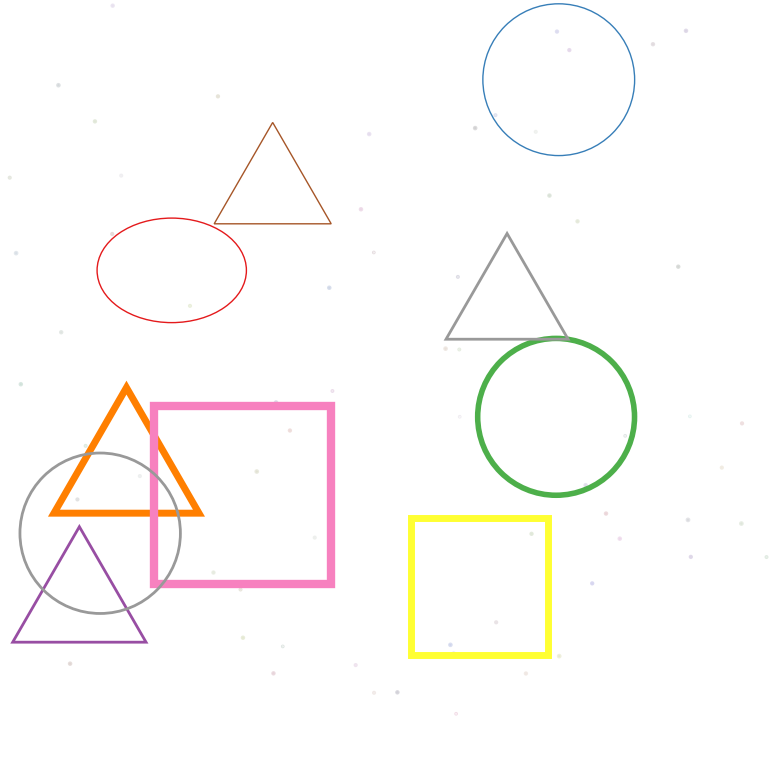[{"shape": "oval", "thickness": 0.5, "radius": 0.48, "center": [0.223, 0.649]}, {"shape": "circle", "thickness": 0.5, "radius": 0.49, "center": [0.726, 0.897]}, {"shape": "circle", "thickness": 2, "radius": 0.51, "center": [0.722, 0.459]}, {"shape": "triangle", "thickness": 1, "radius": 0.5, "center": [0.103, 0.216]}, {"shape": "triangle", "thickness": 2.5, "radius": 0.54, "center": [0.164, 0.388]}, {"shape": "square", "thickness": 2.5, "radius": 0.44, "center": [0.623, 0.238]}, {"shape": "triangle", "thickness": 0.5, "radius": 0.44, "center": [0.354, 0.753]}, {"shape": "square", "thickness": 3, "radius": 0.58, "center": [0.315, 0.357]}, {"shape": "triangle", "thickness": 1, "radius": 0.46, "center": [0.659, 0.605]}, {"shape": "circle", "thickness": 1, "radius": 0.52, "center": [0.13, 0.307]}]